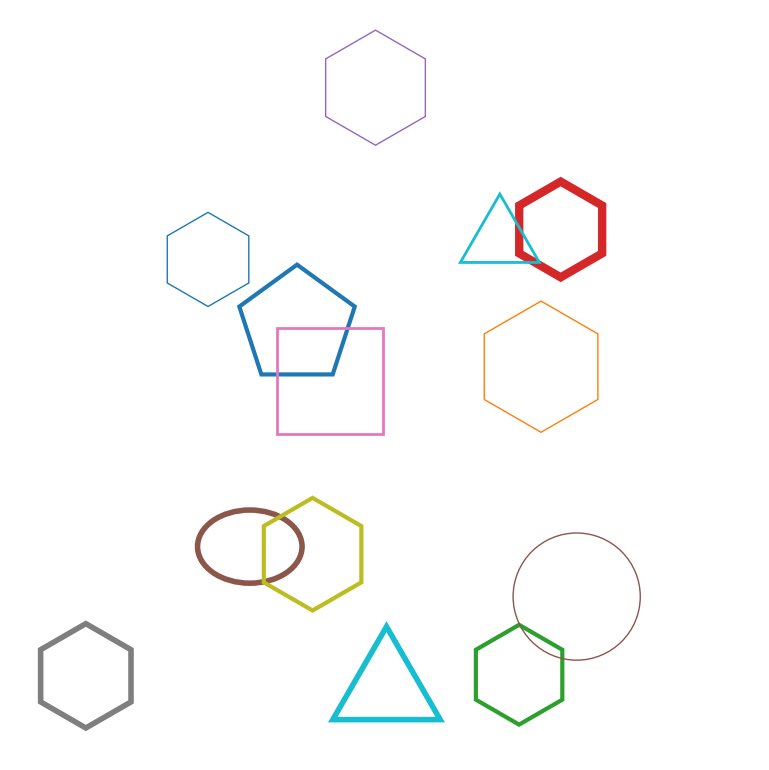[{"shape": "hexagon", "thickness": 0.5, "radius": 0.31, "center": [0.27, 0.663]}, {"shape": "pentagon", "thickness": 1.5, "radius": 0.39, "center": [0.386, 0.577]}, {"shape": "hexagon", "thickness": 0.5, "radius": 0.43, "center": [0.703, 0.524]}, {"shape": "hexagon", "thickness": 1.5, "radius": 0.32, "center": [0.674, 0.124]}, {"shape": "hexagon", "thickness": 3, "radius": 0.31, "center": [0.728, 0.702]}, {"shape": "hexagon", "thickness": 0.5, "radius": 0.37, "center": [0.488, 0.886]}, {"shape": "circle", "thickness": 0.5, "radius": 0.41, "center": [0.749, 0.225]}, {"shape": "oval", "thickness": 2, "radius": 0.34, "center": [0.324, 0.29]}, {"shape": "square", "thickness": 1, "radius": 0.34, "center": [0.429, 0.505]}, {"shape": "hexagon", "thickness": 2, "radius": 0.34, "center": [0.111, 0.122]}, {"shape": "hexagon", "thickness": 1.5, "radius": 0.37, "center": [0.406, 0.28]}, {"shape": "triangle", "thickness": 1, "radius": 0.3, "center": [0.649, 0.689]}, {"shape": "triangle", "thickness": 2, "radius": 0.4, "center": [0.502, 0.106]}]